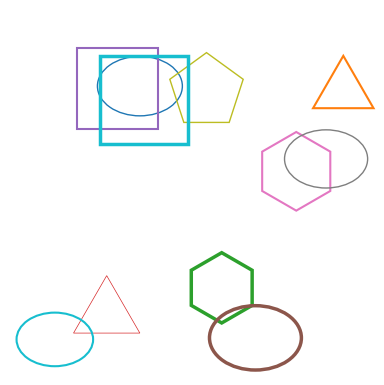[{"shape": "oval", "thickness": 1, "radius": 0.55, "center": [0.363, 0.776]}, {"shape": "triangle", "thickness": 1.5, "radius": 0.45, "center": [0.892, 0.764]}, {"shape": "hexagon", "thickness": 2.5, "radius": 0.46, "center": [0.576, 0.252]}, {"shape": "triangle", "thickness": 0.5, "radius": 0.5, "center": [0.277, 0.185]}, {"shape": "square", "thickness": 1.5, "radius": 0.53, "center": [0.306, 0.77]}, {"shape": "oval", "thickness": 2.5, "radius": 0.6, "center": [0.663, 0.122]}, {"shape": "hexagon", "thickness": 1.5, "radius": 0.51, "center": [0.769, 0.555]}, {"shape": "oval", "thickness": 1, "radius": 0.54, "center": [0.847, 0.587]}, {"shape": "pentagon", "thickness": 1, "radius": 0.5, "center": [0.536, 0.763]}, {"shape": "oval", "thickness": 1.5, "radius": 0.5, "center": [0.142, 0.118]}, {"shape": "square", "thickness": 2.5, "radius": 0.57, "center": [0.375, 0.741]}]